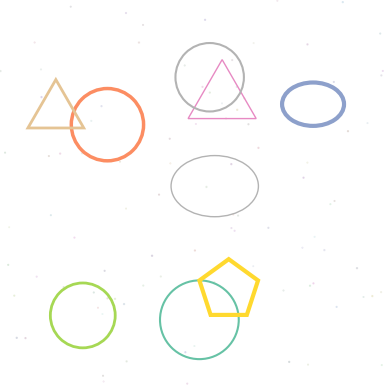[{"shape": "circle", "thickness": 1.5, "radius": 0.51, "center": [0.518, 0.169]}, {"shape": "circle", "thickness": 2.5, "radius": 0.47, "center": [0.279, 0.676]}, {"shape": "oval", "thickness": 3, "radius": 0.4, "center": [0.813, 0.729]}, {"shape": "triangle", "thickness": 1, "radius": 0.51, "center": [0.577, 0.743]}, {"shape": "circle", "thickness": 2, "radius": 0.42, "center": [0.215, 0.181]}, {"shape": "pentagon", "thickness": 3, "radius": 0.4, "center": [0.594, 0.247]}, {"shape": "triangle", "thickness": 2, "radius": 0.42, "center": [0.145, 0.709]}, {"shape": "circle", "thickness": 1.5, "radius": 0.44, "center": [0.545, 0.799]}, {"shape": "oval", "thickness": 1, "radius": 0.57, "center": [0.558, 0.517]}]